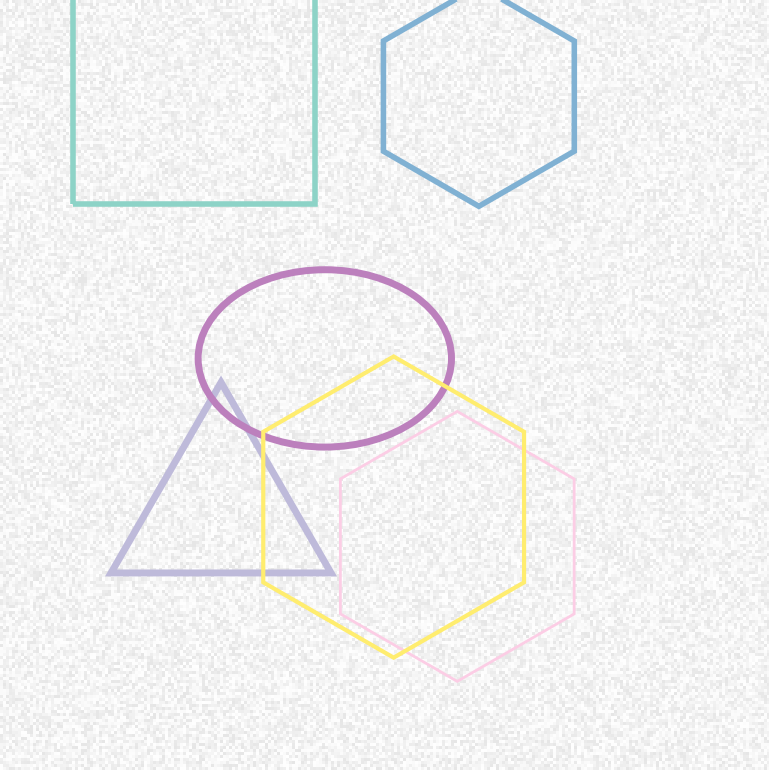[{"shape": "square", "thickness": 2, "radius": 0.79, "center": [0.253, 0.892]}, {"shape": "triangle", "thickness": 2.5, "radius": 0.82, "center": [0.287, 0.338]}, {"shape": "hexagon", "thickness": 2, "radius": 0.72, "center": [0.622, 0.875]}, {"shape": "hexagon", "thickness": 1, "radius": 0.88, "center": [0.594, 0.29]}, {"shape": "oval", "thickness": 2.5, "radius": 0.82, "center": [0.422, 0.535]}, {"shape": "hexagon", "thickness": 1.5, "radius": 0.98, "center": [0.511, 0.341]}]